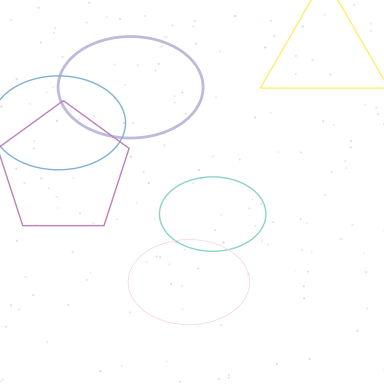[{"shape": "oval", "thickness": 1, "radius": 0.69, "center": [0.552, 0.444]}, {"shape": "oval", "thickness": 2, "radius": 0.94, "center": [0.339, 0.773]}, {"shape": "oval", "thickness": 1, "radius": 0.87, "center": [0.152, 0.681]}, {"shape": "oval", "thickness": 0.5, "radius": 0.79, "center": [0.491, 0.267]}, {"shape": "pentagon", "thickness": 1, "radius": 0.9, "center": [0.165, 0.559]}, {"shape": "triangle", "thickness": 1, "radius": 0.96, "center": [0.843, 0.867]}]